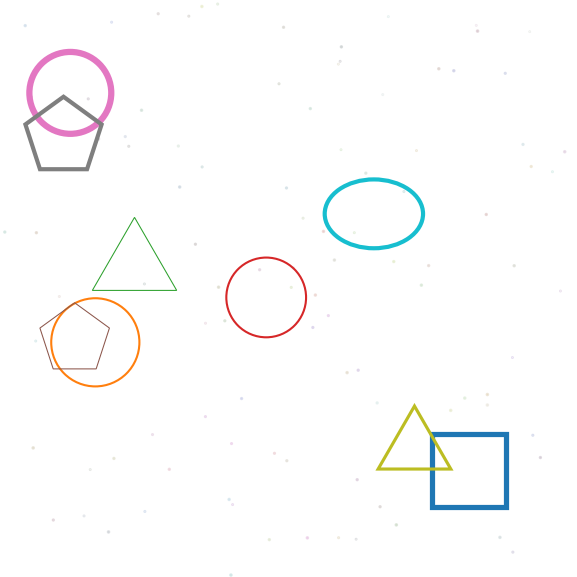[{"shape": "square", "thickness": 2.5, "radius": 0.32, "center": [0.812, 0.184]}, {"shape": "circle", "thickness": 1, "radius": 0.38, "center": [0.165, 0.406]}, {"shape": "triangle", "thickness": 0.5, "radius": 0.42, "center": [0.233, 0.538]}, {"shape": "circle", "thickness": 1, "radius": 0.35, "center": [0.461, 0.484]}, {"shape": "pentagon", "thickness": 0.5, "radius": 0.32, "center": [0.129, 0.412]}, {"shape": "circle", "thickness": 3, "radius": 0.35, "center": [0.122, 0.838]}, {"shape": "pentagon", "thickness": 2, "radius": 0.35, "center": [0.11, 0.762]}, {"shape": "triangle", "thickness": 1.5, "radius": 0.36, "center": [0.718, 0.223]}, {"shape": "oval", "thickness": 2, "radius": 0.43, "center": [0.647, 0.629]}]